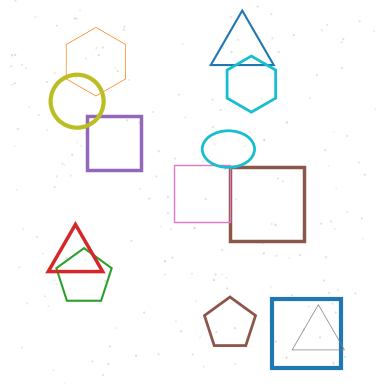[{"shape": "triangle", "thickness": 1.5, "radius": 0.47, "center": [0.629, 0.878]}, {"shape": "square", "thickness": 3, "radius": 0.45, "center": [0.797, 0.133]}, {"shape": "hexagon", "thickness": 0.5, "radius": 0.45, "center": [0.249, 0.84]}, {"shape": "pentagon", "thickness": 1.5, "radius": 0.38, "center": [0.218, 0.28]}, {"shape": "triangle", "thickness": 2.5, "radius": 0.41, "center": [0.196, 0.335]}, {"shape": "square", "thickness": 2.5, "radius": 0.35, "center": [0.295, 0.628]}, {"shape": "pentagon", "thickness": 2, "radius": 0.35, "center": [0.597, 0.159]}, {"shape": "square", "thickness": 2.5, "radius": 0.48, "center": [0.694, 0.471]}, {"shape": "square", "thickness": 1, "radius": 0.37, "center": [0.524, 0.497]}, {"shape": "triangle", "thickness": 0.5, "radius": 0.39, "center": [0.827, 0.13]}, {"shape": "circle", "thickness": 3, "radius": 0.34, "center": [0.2, 0.737]}, {"shape": "hexagon", "thickness": 2, "radius": 0.36, "center": [0.653, 0.782]}, {"shape": "oval", "thickness": 2, "radius": 0.34, "center": [0.593, 0.613]}]